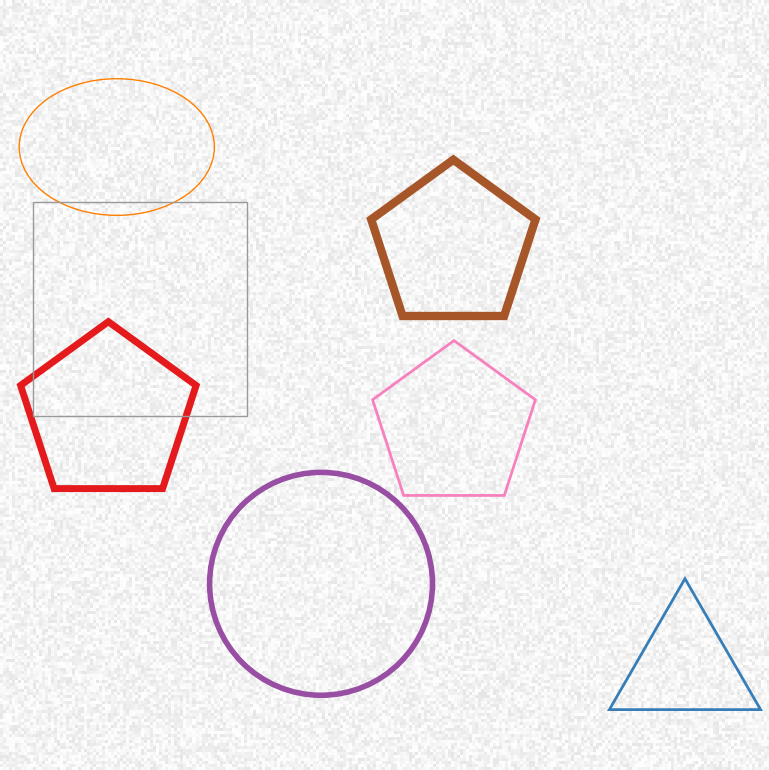[{"shape": "pentagon", "thickness": 2.5, "radius": 0.6, "center": [0.141, 0.462]}, {"shape": "triangle", "thickness": 1, "radius": 0.57, "center": [0.89, 0.135]}, {"shape": "circle", "thickness": 2, "radius": 0.72, "center": [0.417, 0.242]}, {"shape": "oval", "thickness": 0.5, "radius": 0.63, "center": [0.152, 0.809]}, {"shape": "pentagon", "thickness": 3, "radius": 0.56, "center": [0.589, 0.68]}, {"shape": "pentagon", "thickness": 1, "radius": 0.56, "center": [0.59, 0.446]}, {"shape": "square", "thickness": 0.5, "radius": 0.69, "center": [0.182, 0.598]}]